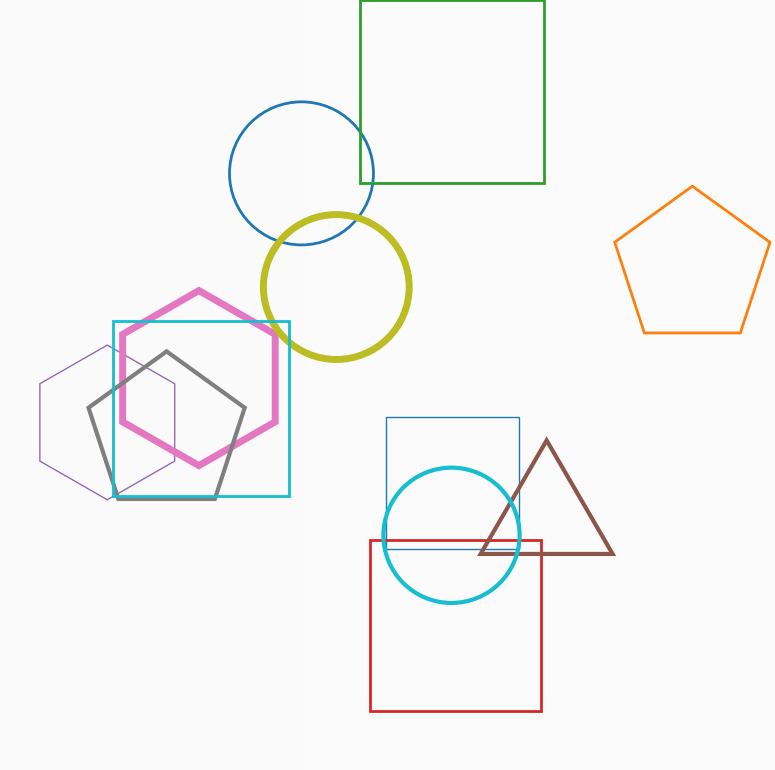[{"shape": "square", "thickness": 0.5, "radius": 0.43, "center": [0.584, 0.373]}, {"shape": "circle", "thickness": 1, "radius": 0.46, "center": [0.389, 0.775]}, {"shape": "pentagon", "thickness": 1, "radius": 0.53, "center": [0.893, 0.653]}, {"shape": "square", "thickness": 1, "radius": 0.59, "center": [0.583, 0.881]}, {"shape": "square", "thickness": 1, "radius": 0.55, "center": [0.588, 0.187]}, {"shape": "hexagon", "thickness": 0.5, "radius": 0.5, "center": [0.138, 0.451]}, {"shape": "triangle", "thickness": 1.5, "radius": 0.49, "center": [0.705, 0.33]}, {"shape": "hexagon", "thickness": 2.5, "radius": 0.57, "center": [0.257, 0.509]}, {"shape": "pentagon", "thickness": 1.5, "radius": 0.53, "center": [0.215, 0.438]}, {"shape": "circle", "thickness": 2.5, "radius": 0.47, "center": [0.434, 0.627]}, {"shape": "square", "thickness": 1, "radius": 0.57, "center": [0.26, 0.47]}, {"shape": "circle", "thickness": 1.5, "radius": 0.44, "center": [0.583, 0.305]}]